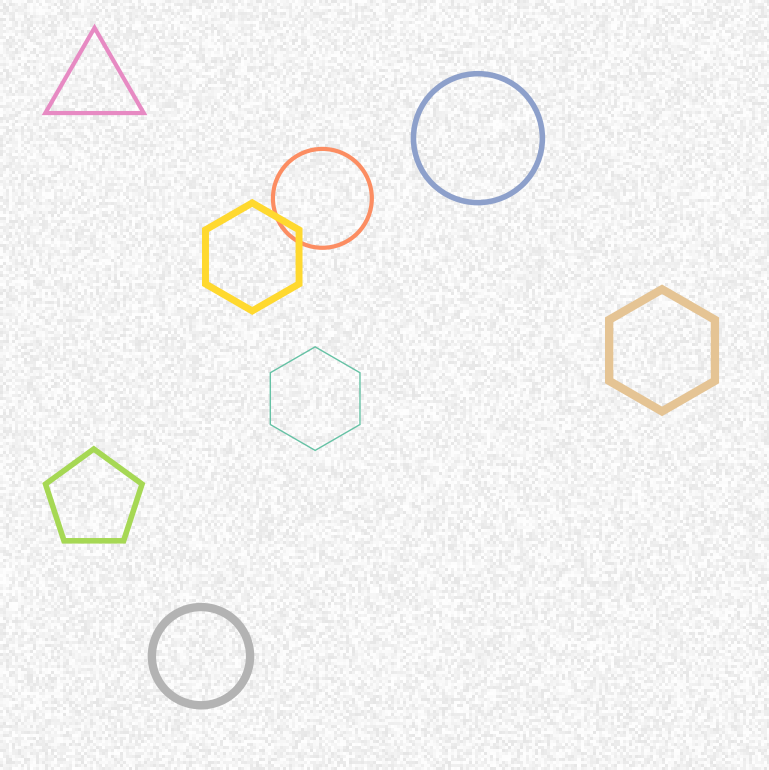[{"shape": "hexagon", "thickness": 0.5, "radius": 0.34, "center": [0.409, 0.482]}, {"shape": "circle", "thickness": 1.5, "radius": 0.32, "center": [0.419, 0.742]}, {"shape": "circle", "thickness": 2, "radius": 0.42, "center": [0.621, 0.821]}, {"shape": "triangle", "thickness": 1.5, "radius": 0.37, "center": [0.123, 0.89]}, {"shape": "pentagon", "thickness": 2, "radius": 0.33, "center": [0.122, 0.351]}, {"shape": "hexagon", "thickness": 2.5, "radius": 0.35, "center": [0.328, 0.666]}, {"shape": "hexagon", "thickness": 3, "radius": 0.4, "center": [0.86, 0.545]}, {"shape": "circle", "thickness": 3, "radius": 0.32, "center": [0.261, 0.148]}]